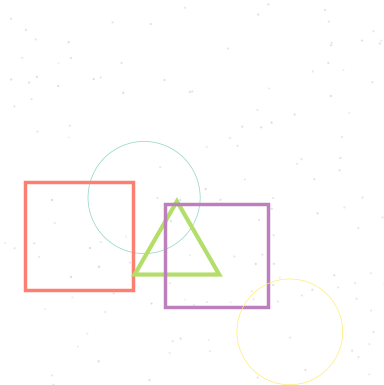[{"shape": "circle", "thickness": 0.5, "radius": 0.73, "center": [0.374, 0.487]}, {"shape": "square", "thickness": 2.5, "radius": 0.7, "center": [0.206, 0.386]}, {"shape": "triangle", "thickness": 3, "radius": 0.63, "center": [0.46, 0.35]}, {"shape": "square", "thickness": 2.5, "radius": 0.67, "center": [0.562, 0.337]}, {"shape": "circle", "thickness": 0.5, "radius": 0.69, "center": [0.753, 0.138]}]